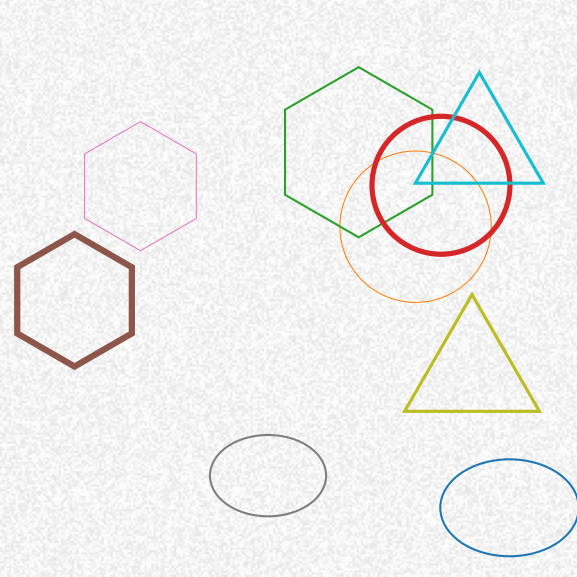[{"shape": "oval", "thickness": 1, "radius": 0.6, "center": [0.882, 0.12]}, {"shape": "circle", "thickness": 0.5, "radius": 0.66, "center": [0.72, 0.607]}, {"shape": "hexagon", "thickness": 1, "radius": 0.74, "center": [0.621, 0.736]}, {"shape": "circle", "thickness": 2.5, "radius": 0.6, "center": [0.764, 0.678]}, {"shape": "hexagon", "thickness": 3, "radius": 0.57, "center": [0.129, 0.479]}, {"shape": "hexagon", "thickness": 0.5, "radius": 0.56, "center": [0.243, 0.677]}, {"shape": "oval", "thickness": 1, "radius": 0.5, "center": [0.464, 0.176]}, {"shape": "triangle", "thickness": 1.5, "radius": 0.67, "center": [0.817, 0.354]}, {"shape": "triangle", "thickness": 1.5, "radius": 0.64, "center": [0.83, 0.746]}]